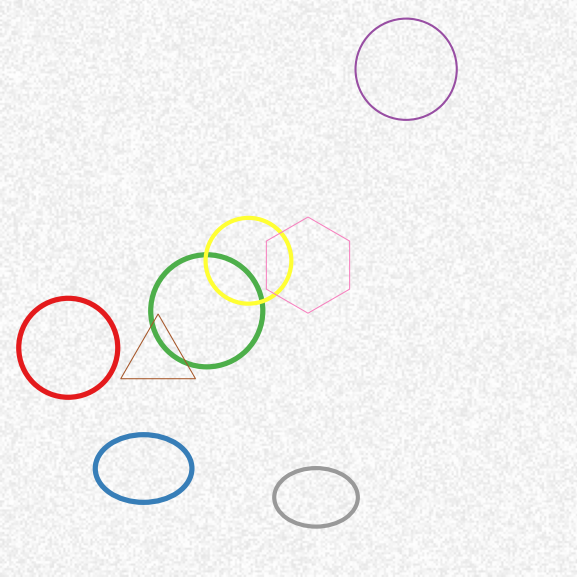[{"shape": "circle", "thickness": 2.5, "radius": 0.43, "center": [0.118, 0.397]}, {"shape": "oval", "thickness": 2.5, "radius": 0.42, "center": [0.249, 0.188]}, {"shape": "circle", "thickness": 2.5, "radius": 0.49, "center": [0.358, 0.461]}, {"shape": "circle", "thickness": 1, "radius": 0.44, "center": [0.703, 0.879]}, {"shape": "circle", "thickness": 2, "radius": 0.37, "center": [0.43, 0.548]}, {"shape": "triangle", "thickness": 0.5, "radius": 0.37, "center": [0.274, 0.381]}, {"shape": "hexagon", "thickness": 0.5, "radius": 0.42, "center": [0.533, 0.54]}, {"shape": "oval", "thickness": 2, "radius": 0.36, "center": [0.547, 0.138]}]